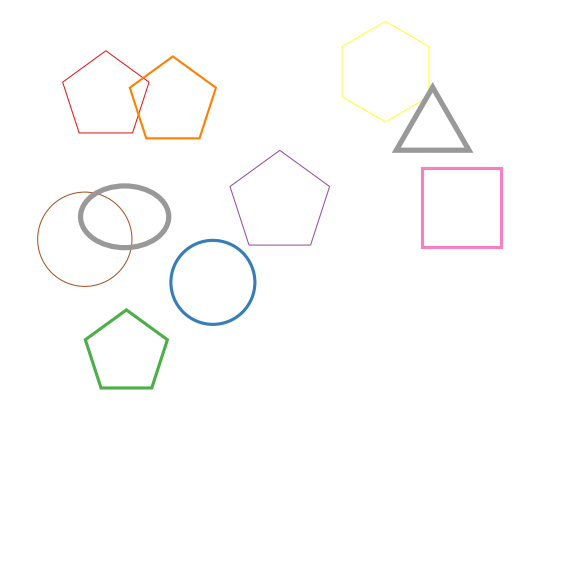[{"shape": "pentagon", "thickness": 0.5, "radius": 0.39, "center": [0.183, 0.833]}, {"shape": "circle", "thickness": 1.5, "radius": 0.36, "center": [0.369, 0.51]}, {"shape": "pentagon", "thickness": 1.5, "radius": 0.37, "center": [0.219, 0.388]}, {"shape": "pentagon", "thickness": 0.5, "radius": 0.45, "center": [0.484, 0.648]}, {"shape": "pentagon", "thickness": 1, "radius": 0.39, "center": [0.299, 0.823]}, {"shape": "hexagon", "thickness": 0.5, "radius": 0.43, "center": [0.667, 0.875]}, {"shape": "circle", "thickness": 0.5, "radius": 0.41, "center": [0.147, 0.585]}, {"shape": "square", "thickness": 1.5, "radius": 0.34, "center": [0.799, 0.64]}, {"shape": "oval", "thickness": 2.5, "radius": 0.38, "center": [0.216, 0.624]}, {"shape": "triangle", "thickness": 2.5, "radius": 0.36, "center": [0.749, 0.775]}]